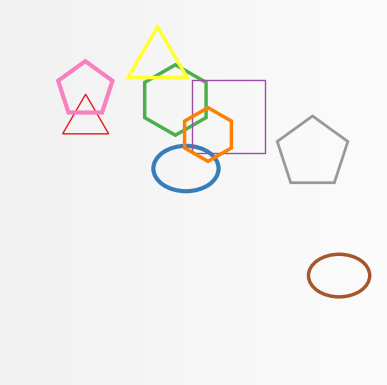[{"shape": "triangle", "thickness": 1, "radius": 0.34, "center": [0.221, 0.687]}, {"shape": "oval", "thickness": 3, "radius": 0.42, "center": [0.48, 0.562]}, {"shape": "hexagon", "thickness": 2.5, "radius": 0.46, "center": [0.453, 0.74]}, {"shape": "square", "thickness": 1, "radius": 0.47, "center": [0.59, 0.697]}, {"shape": "hexagon", "thickness": 2.5, "radius": 0.35, "center": [0.537, 0.651]}, {"shape": "triangle", "thickness": 2.5, "radius": 0.44, "center": [0.407, 0.843]}, {"shape": "oval", "thickness": 2.5, "radius": 0.4, "center": [0.875, 0.284]}, {"shape": "pentagon", "thickness": 3, "radius": 0.37, "center": [0.22, 0.767]}, {"shape": "pentagon", "thickness": 2, "radius": 0.48, "center": [0.807, 0.603]}]